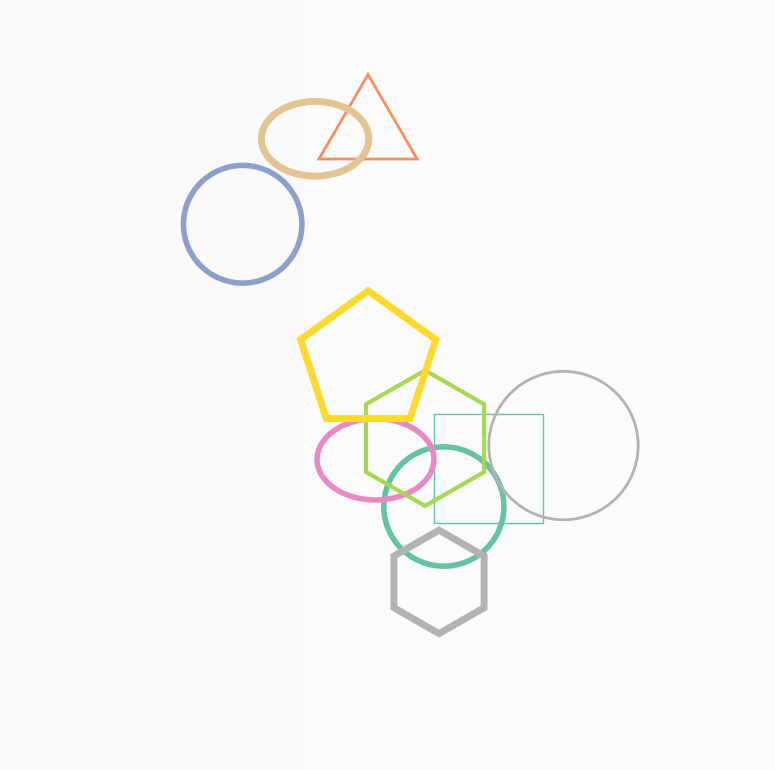[{"shape": "circle", "thickness": 2, "radius": 0.39, "center": [0.573, 0.342]}, {"shape": "square", "thickness": 0.5, "radius": 0.35, "center": [0.631, 0.392]}, {"shape": "triangle", "thickness": 1, "radius": 0.37, "center": [0.475, 0.83]}, {"shape": "circle", "thickness": 2, "radius": 0.38, "center": [0.313, 0.709]}, {"shape": "oval", "thickness": 2, "radius": 0.38, "center": [0.485, 0.403]}, {"shape": "hexagon", "thickness": 1.5, "radius": 0.44, "center": [0.548, 0.431]}, {"shape": "pentagon", "thickness": 2.5, "radius": 0.46, "center": [0.475, 0.531]}, {"shape": "oval", "thickness": 2.5, "radius": 0.35, "center": [0.407, 0.82]}, {"shape": "circle", "thickness": 1, "radius": 0.48, "center": [0.727, 0.421]}, {"shape": "hexagon", "thickness": 2.5, "radius": 0.34, "center": [0.566, 0.244]}]